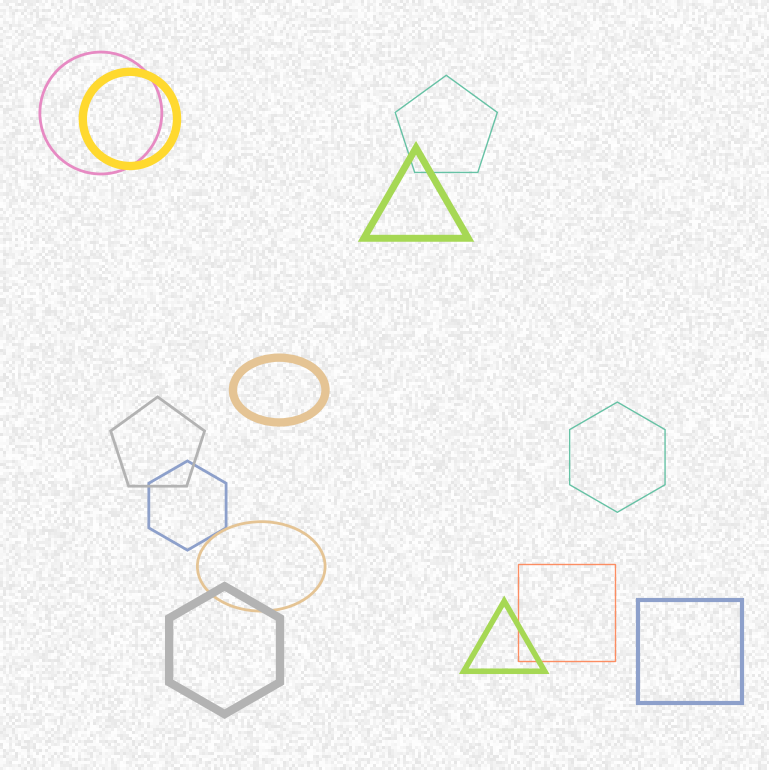[{"shape": "hexagon", "thickness": 0.5, "radius": 0.36, "center": [0.802, 0.406]}, {"shape": "pentagon", "thickness": 0.5, "radius": 0.35, "center": [0.58, 0.832]}, {"shape": "square", "thickness": 0.5, "radius": 0.31, "center": [0.736, 0.205]}, {"shape": "hexagon", "thickness": 1, "radius": 0.29, "center": [0.243, 0.343]}, {"shape": "square", "thickness": 1.5, "radius": 0.34, "center": [0.896, 0.154]}, {"shape": "circle", "thickness": 1, "radius": 0.4, "center": [0.131, 0.853]}, {"shape": "triangle", "thickness": 2.5, "radius": 0.39, "center": [0.54, 0.73]}, {"shape": "triangle", "thickness": 2, "radius": 0.3, "center": [0.655, 0.159]}, {"shape": "circle", "thickness": 3, "radius": 0.31, "center": [0.169, 0.846]}, {"shape": "oval", "thickness": 3, "radius": 0.3, "center": [0.363, 0.493]}, {"shape": "oval", "thickness": 1, "radius": 0.41, "center": [0.339, 0.264]}, {"shape": "pentagon", "thickness": 1, "radius": 0.32, "center": [0.205, 0.42]}, {"shape": "hexagon", "thickness": 3, "radius": 0.42, "center": [0.292, 0.156]}]